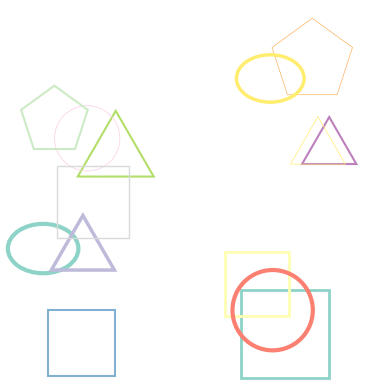[{"shape": "square", "thickness": 2, "radius": 0.57, "center": [0.741, 0.133]}, {"shape": "oval", "thickness": 3, "radius": 0.46, "center": [0.112, 0.354]}, {"shape": "square", "thickness": 2, "radius": 0.42, "center": [0.667, 0.263]}, {"shape": "triangle", "thickness": 2.5, "radius": 0.47, "center": [0.215, 0.346]}, {"shape": "circle", "thickness": 3, "radius": 0.52, "center": [0.708, 0.194]}, {"shape": "square", "thickness": 1.5, "radius": 0.43, "center": [0.211, 0.109]}, {"shape": "pentagon", "thickness": 0.5, "radius": 0.55, "center": [0.811, 0.843]}, {"shape": "triangle", "thickness": 1.5, "radius": 0.57, "center": [0.301, 0.598]}, {"shape": "circle", "thickness": 0.5, "radius": 0.42, "center": [0.227, 0.641]}, {"shape": "square", "thickness": 1, "radius": 0.47, "center": [0.242, 0.475]}, {"shape": "triangle", "thickness": 1.5, "radius": 0.41, "center": [0.855, 0.615]}, {"shape": "pentagon", "thickness": 1.5, "radius": 0.46, "center": [0.141, 0.686]}, {"shape": "oval", "thickness": 2.5, "radius": 0.44, "center": [0.702, 0.796]}, {"shape": "triangle", "thickness": 0.5, "radius": 0.41, "center": [0.826, 0.615]}]